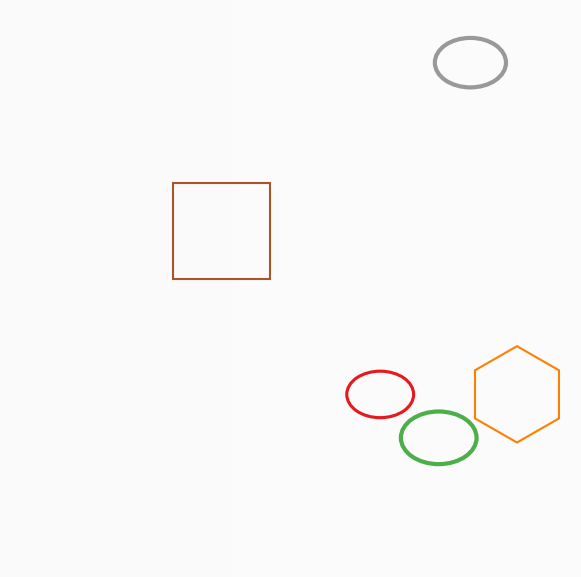[{"shape": "oval", "thickness": 1.5, "radius": 0.29, "center": [0.654, 0.316]}, {"shape": "oval", "thickness": 2, "radius": 0.33, "center": [0.755, 0.241]}, {"shape": "hexagon", "thickness": 1, "radius": 0.42, "center": [0.889, 0.316]}, {"shape": "square", "thickness": 1, "radius": 0.42, "center": [0.381, 0.599]}, {"shape": "oval", "thickness": 2, "radius": 0.31, "center": [0.809, 0.891]}]